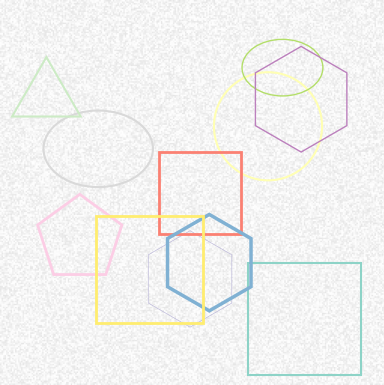[{"shape": "square", "thickness": 1.5, "radius": 0.73, "center": [0.791, 0.171]}, {"shape": "circle", "thickness": 1.5, "radius": 0.7, "center": [0.696, 0.672]}, {"shape": "hexagon", "thickness": 0.5, "radius": 0.63, "center": [0.494, 0.275]}, {"shape": "square", "thickness": 2, "radius": 0.53, "center": [0.519, 0.499]}, {"shape": "hexagon", "thickness": 2.5, "radius": 0.63, "center": [0.544, 0.318]}, {"shape": "oval", "thickness": 1, "radius": 0.53, "center": [0.734, 0.824]}, {"shape": "pentagon", "thickness": 2, "radius": 0.58, "center": [0.207, 0.38]}, {"shape": "oval", "thickness": 1.5, "radius": 0.71, "center": [0.255, 0.613]}, {"shape": "hexagon", "thickness": 1, "radius": 0.69, "center": [0.782, 0.742]}, {"shape": "triangle", "thickness": 1.5, "radius": 0.51, "center": [0.12, 0.749]}, {"shape": "square", "thickness": 2, "radius": 0.7, "center": [0.388, 0.3]}]